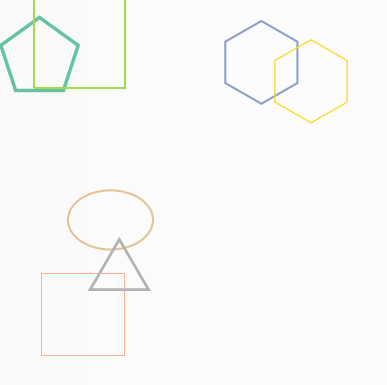[{"shape": "pentagon", "thickness": 2.5, "radius": 0.52, "center": [0.102, 0.85]}, {"shape": "square", "thickness": 0.5, "radius": 0.54, "center": [0.213, 0.184]}, {"shape": "hexagon", "thickness": 1.5, "radius": 0.54, "center": [0.674, 0.838]}, {"shape": "square", "thickness": 1.5, "radius": 0.59, "center": [0.204, 0.889]}, {"shape": "hexagon", "thickness": 1, "radius": 0.54, "center": [0.803, 0.789]}, {"shape": "oval", "thickness": 1.5, "radius": 0.55, "center": [0.285, 0.429]}, {"shape": "triangle", "thickness": 2, "radius": 0.44, "center": [0.308, 0.291]}]